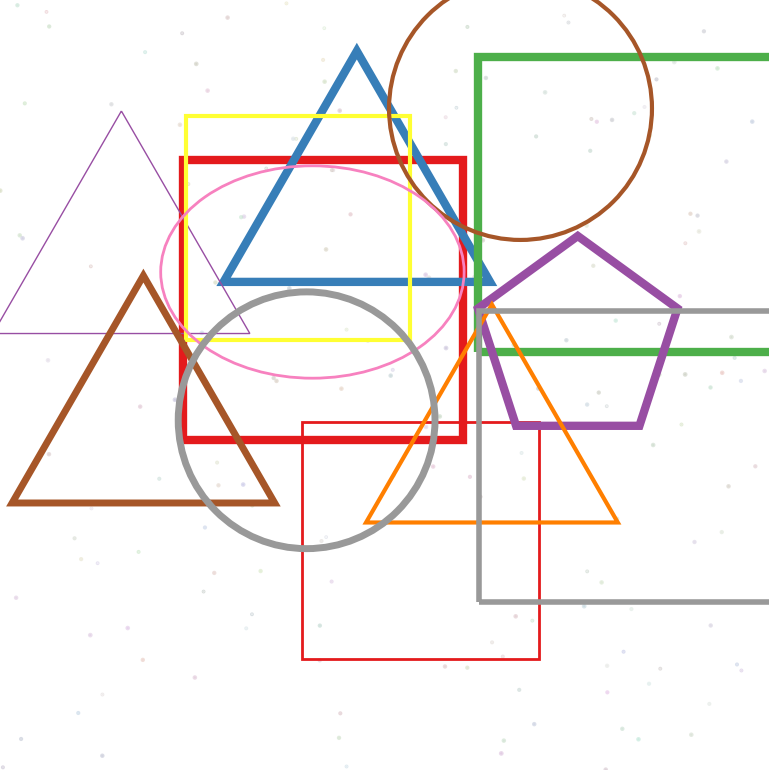[{"shape": "square", "thickness": 1, "radius": 0.77, "center": [0.546, 0.297]}, {"shape": "square", "thickness": 3, "radius": 0.91, "center": [0.42, 0.61]}, {"shape": "triangle", "thickness": 3, "radius": 1.0, "center": [0.463, 0.734]}, {"shape": "square", "thickness": 3, "radius": 0.96, "center": [0.812, 0.735]}, {"shape": "triangle", "thickness": 0.5, "radius": 0.96, "center": [0.158, 0.663]}, {"shape": "pentagon", "thickness": 3, "radius": 0.68, "center": [0.75, 0.557]}, {"shape": "triangle", "thickness": 1.5, "radius": 0.94, "center": [0.639, 0.416]}, {"shape": "square", "thickness": 1.5, "radius": 0.73, "center": [0.387, 0.704]}, {"shape": "circle", "thickness": 1.5, "radius": 0.85, "center": [0.676, 0.859]}, {"shape": "triangle", "thickness": 2.5, "radius": 0.98, "center": [0.186, 0.445]}, {"shape": "oval", "thickness": 1, "radius": 0.99, "center": [0.406, 0.647]}, {"shape": "square", "thickness": 2, "radius": 0.95, "center": [0.811, 0.407]}, {"shape": "circle", "thickness": 2.5, "radius": 0.83, "center": [0.398, 0.454]}]